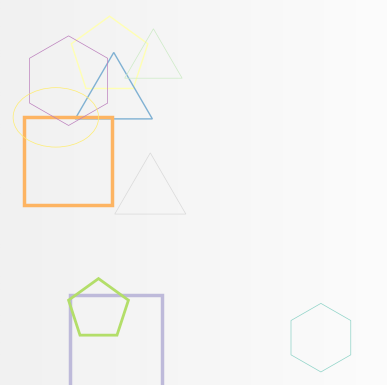[{"shape": "hexagon", "thickness": 0.5, "radius": 0.45, "center": [0.828, 0.123]}, {"shape": "pentagon", "thickness": 1, "radius": 0.52, "center": [0.283, 0.854]}, {"shape": "square", "thickness": 2.5, "radius": 0.6, "center": [0.299, 0.115]}, {"shape": "triangle", "thickness": 1, "radius": 0.58, "center": [0.294, 0.749]}, {"shape": "square", "thickness": 2.5, "radius": 0.57, "center": [0.175, 0.582]}, {"shape": "pentagon", "thickness": 2, "radius": 0.41, "center": [0.254, 0.195]}, {"shape": "triangle", "thickness": 0.5, "radius": 0.53, "center": [0.388, 0.497]}, {"shape": "hexagon", "thickness": 0.5, "radius": 0.58, "center": [0.177, 0.79]}, {"shape": "triangle", "thickness": 0.5, "radius": 0.43, "center": [0.396, 0.84]}, {"shape": "oval", "thickness": 0.5, "radius": 0.55, "center": [0.144, 0.695]}]